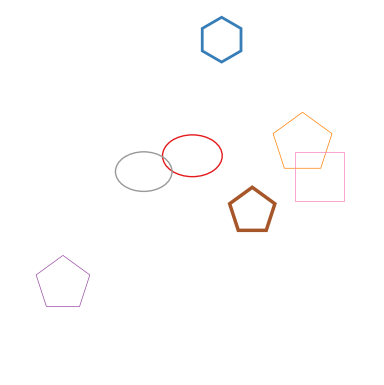[{"shape": "oval", "thickness": 1, "radius": 0.39, "center": [0.5, 0.595]}, {"shape": "hexagon", "thickness": 2, "radius": 0.29, "center": [0.576, 0.897]}, {"shape": "pentagon", "thickness": 0.5, "radius": 0.37, "center": [0.164, 0.263]}, {"shape": "pentagon", "thickness": 0.5, "radius": 0.4, "center": [0.786, 0.628]}, {"shape": "pentagon", "thickness": 2.5, "radius": 0.31, "center": [0.655, 0.452]}, {"shape": "square", "thickness": 0.5, "radius": 0.32, "center": [0.83, 0.542]}, {"shape": "oval", "thickness": 1, "radius": 0.37, "center": [0.373, 0.554]}]